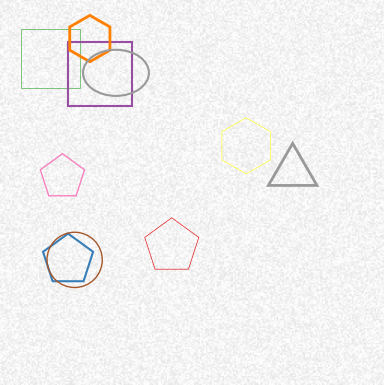[{"shape": "pentagon", "thickness": 0.5, "radius": 0.37, "center": [0.446, 0.361]}, {"shape": "pentagon", "thickness": 1.5, "radius": 0.34, "center": [0.177, 0.325]}, {"shape": "square", "thickness": 0.5, "radius": 0.39, "center": [0.131, 0.848]}, {"shape": "square", "thickness": 1.5, "radius": 0.42, "center": [0.26, 0.807]}, {"shape": "hexagon", "thickness": 2, "radius": 0.3, "center": [0.233, 0.9]}, {"shape": "hexagon", "thickness": 0.5, "radius": 0.36, "center": [0.639, 0.621]}, {"shape": "circle", "thickness": 1, "radius": 0.36, "center": [0.194, 0.325]}, {"shape": "pentagon", "thickness": 1, "radius": 0.3, "center": [0.162, 0.54]}, {"shape": "triangle", "thickness": 2, "radius": 0.36, "center": [0.76, 0.555]}, {"shape": "oval", "thickness": 1.5, "radius": 0.43, "center": [0.301, 0.811]}]